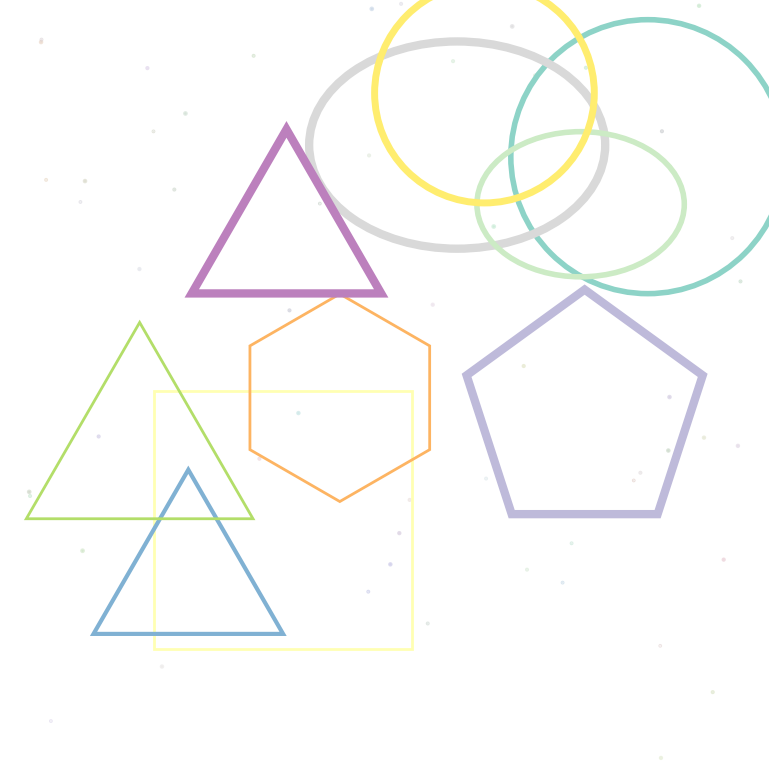[{"shape": "circle", "thickness": 2, "radius": 0.89, "center": [0.841, 0.797]}, {"shape": "square", "thickness": 1, "radius": 0.84, "center": [0.368, 0.324]}, {"shape": "pentagon", "thickness": 3, "radius": 0.81, "center": [0.759, 0.463]}, {"shape": "triangle", "thickness": 1.5, "radius": 0.71, "center": [0.245, 0.248]}, {"shape": "hexagon", "thickness": 1, "radius": 0.67, "center": [0.441, 0.483]}, {"shape": "triangle", "thickness": 1, "radius": 0.85, "center": [0.181, 0.411]}, {"shape": "oval", "thickness": 3, "radius": 0.96, "center": [0.594, 0.812]}, {"shape": "triangle", "thickness": 3, "radius": 0.71, "center": [0.372, 0.69]}, {"shape": "oval", "thickness": 2, "radius": 0.67, "center": [0.754, 0.735]}, {"shape": "circle", "thickness": 2.5, "radius": 0.71, "center": [0.629, 0.879]}]